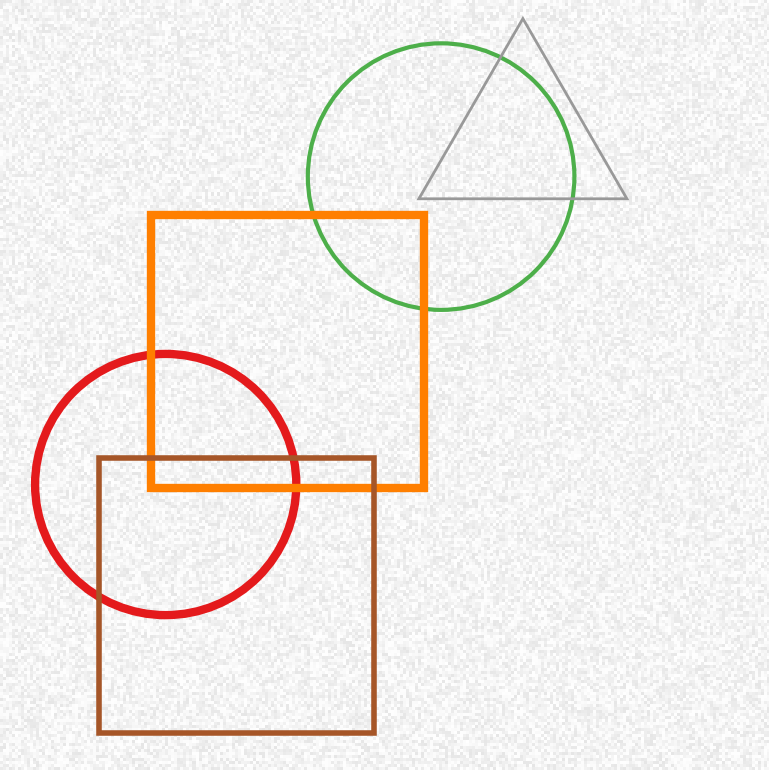[{"shape": "circle", "thickness": 3, "radius": 0.85, "center": [0.215, 0.371]}, {"shape": "circle", "thickness": 1.5, "radius": 0.87, "center": [0.573, 0.771]}, {"shape": "square", "thickness": 3, "radius": 0.89, "center": [0.373, 0.543]}, {"shape": "square", "thickness": 2, "radius": 0.89, "center": [0.307, 0.227]}, {"shape": "triangle", "thickness": 1, "radius": 0.78, "center": [0.679, 0.82]}]